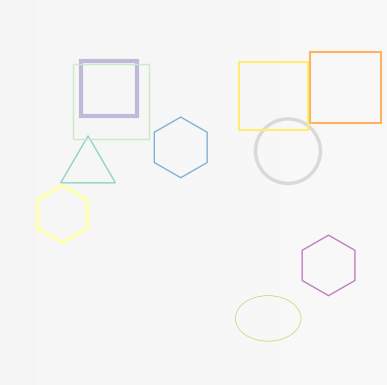[{"shape": "triangle", "thickness": 1, "radius": 0.41, "center": [0.227, 0.566]}, {"shape": "hexagon", "thickness": 2.5, "radius": 0.37, "center": [0.161, 0.444]}, {"shape": "square", "thickness": 3, "radius": 0.36, "center": [0.281, 0.771]}, {"shape": "hexagon", "thickness": 1, "radius": 0.39, "center": [0.466, 0.617]}, {"shape": "square", "thickness": 1.5, "radius": 0.46, "center": [0.892, 0.773]}, {"shape": "oval", "thickness": 0.5, "radius": 0.42, "center": [0.692, 0.173]}, {"shape": "circle", "thickness": 2.5, "radius": 0.42, "center": [0.743, 0.607]}, {"shape": "hexagon", "thickness": 1, "radius": 0.39, "center": [0.848, 0.311]}, {"shape": "square", "thickness": 1, "radius": 0.49, "center": [0.287, 0.737]}, {"shape": "square", "thickness": 1.5, "radius": 0.45, "center": [0.706, 0.751]}]